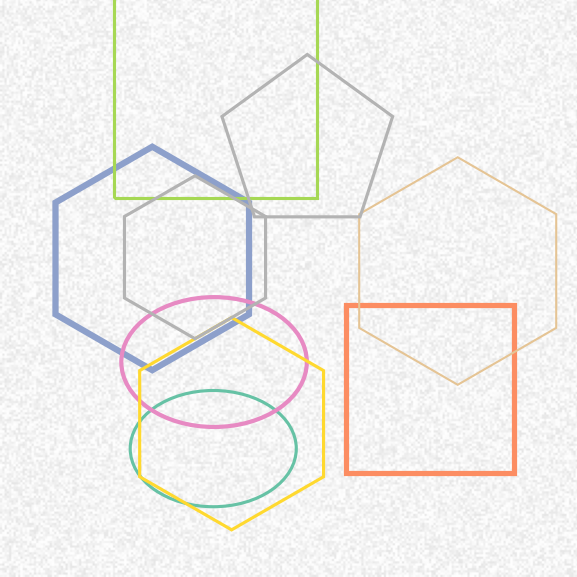[{"shape": "oval", "thickness": 1.5, "radius": 0.72, "center": [0.369, 0.222]}, {"shape": "square", "thickness": 2.5, "radius": 0.73, "center": [0.745, 0.325]}, {"shape": "hexagon", "thickness": 3, "radius": 0.97, "center": [0.264, 0.552]}, {"shape": "oval", "thickness": 2, "radius": 0.8, "center": [0.371, 0.372]}, {"shape": "square", "thickness": 1.5, "radius": 0.88, "center": [0.373, 0.831]}, {"shape": "hexagon", "thickness": 1.5, "radius": 0.92, "center": [0.401, 0.265]}, {"shape": "hexagon", "thickness": 1, "radius": 0.98, "center": [0.793, 0.53]}, {"shape": "pentagon", "thickness": 1.5, "radius": 0.78, "center": [0.532, 0.749]}, {"shape": "hexagon", "thickness": 1.5, "radius": 0.71, "center": [0.338, 0.554]}]